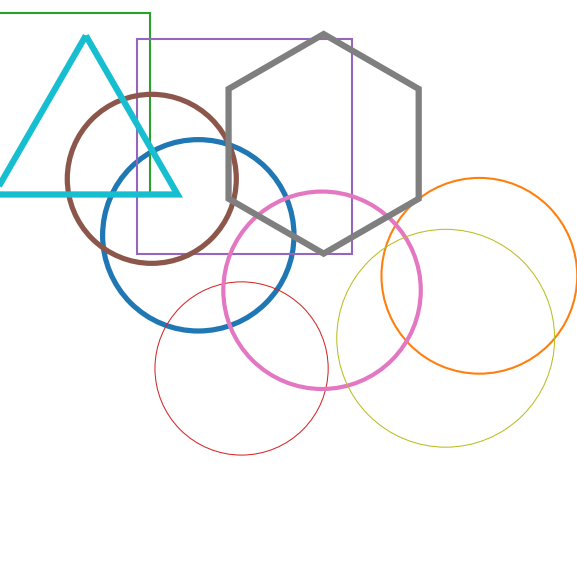[{"shape": "circle", "thickness": 2.5, "radius": 0.83, "center": [0.343, 0.592]}, {"shape": "circle", "thickness": 1, "radius": 0.85, "center": [0.83, 0.522]}, {"shape": "square", "thickness": 1, "radius": 0.79, "center": [0.101, 0.819]}, {"shape": "circle", "thickness": 0.5, "radius": 0.75, "center": [0.418, 0.361]}, {"shape": "square", "thickness": 1, "radius": 0.93, "center": [0.424, 0.746]}, {"shape": "circle", "thickness": 2.5, "radius": 0.73, "center": [0.263, 0.689]}, {"shape": "circle", "thickness": 2, "radius": 0.85, "center": [0.558, 0.496]}, {"shape": "hexagon", "thickness": 3, "radius": 0.95, "center": [0.56, 0.75]}, {"shape": "circle", "thickness": 0.5, "radius": 0.94, "center": [0.772, 0.413]}, {"shape": "triangle", "thickness": 3, "radius": 0.92, "center": [0.149, 0.754]}]